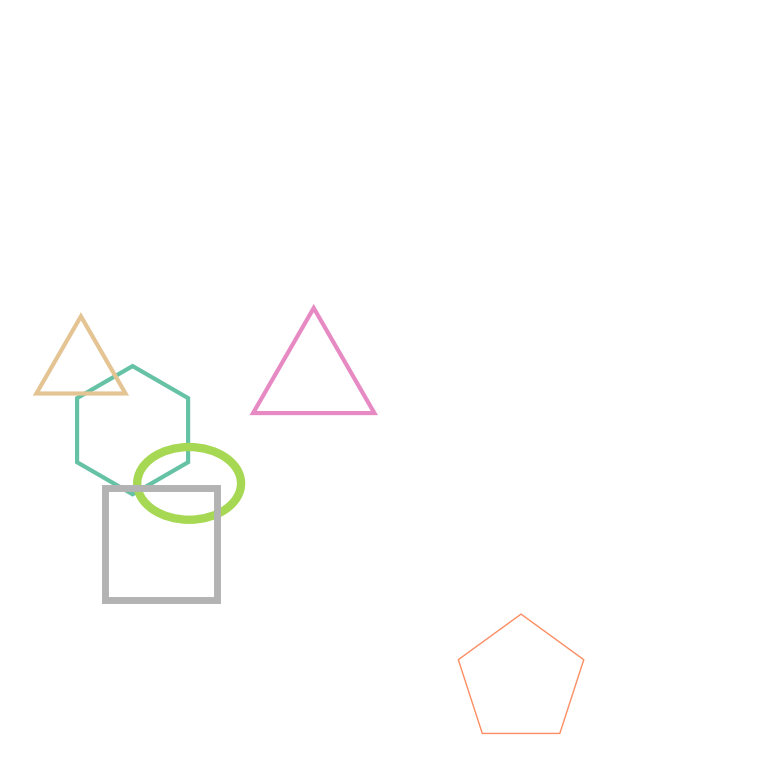[{"shape": "hexagon", "thickness": 1.5, "radius": 0.42, "center": [0.172, 0.441]}, {"shape": "pentagon", "thickness": 0.5, "radius": 0.43, "center": [0.677, 0.117]}, {"shape": "triangle", "thickness": 1.5, "radius": 0.45, "center": [0.407, 0.509]}, {"shape": "oval", "thickness": 3, "radius": 0.34, "center": [0.246, 0.372]}, {"shape": "triangle", "thickness": 1.5, "radius": 0.33, "center": [0.105, 0.522]}, {"shape": "square", "thickness": 2.5, "radius": 0.36, "center": [0.209, 0.294]}]